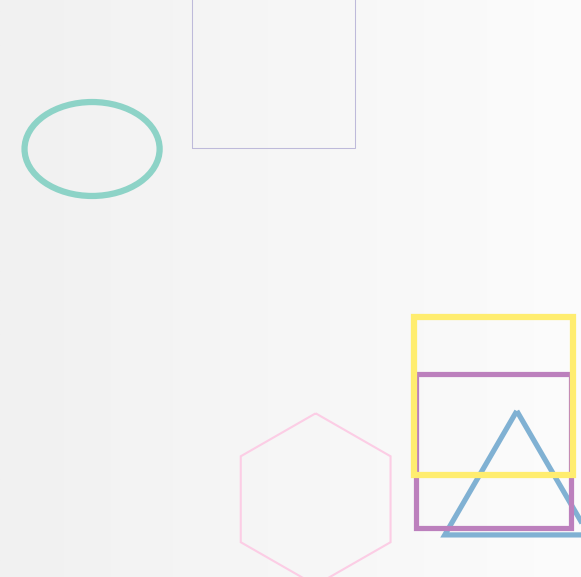[{"shape": "oval", "thickness": 3, "radius": 0.58, "center": [0.158, 0.741]}, {"shape": "square", "thickness": 0.5, "radius": 0.7, "center": [0.47, 0.882]}, {"shape": "triangle", "thickness": 2.5, "radius": 0.72, "center": [0.889, 0.144]}, {"shape": "hexagon", "thickness": 1, "radius": 0.74, "center": [0.543, 0.135]}, {"shape": "square", "thickness": 2.5, "radius": 0.67, "center": [0.849, 0.218]}, {"shape": "square", "thickness": 3, "radius": 0.68, "center": [0.849, 0.314]}]